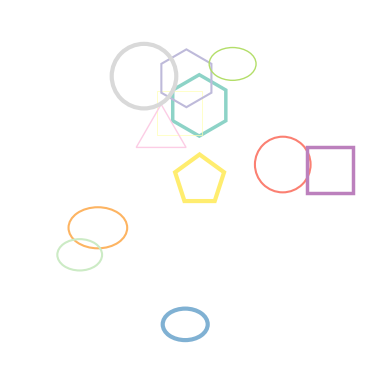[{"shape": "hexagon", "thickness": 2.5, "radius": 0.4, "center": [0.518, 0.726]}, {"shape": "square", "thickness": 0.5, "radius": 0.29, "center": [0.466, 0.707]}, {"shape": "hexagon", "thickness": 1.5, "radius": 0.38, "center": [0.484, 0.797]}, {"shape": "circle", "thickness": 1.5, "radius": 0.36, "center": [0.734, 0.573]}, {"shape": "oval", "thickness": 3, "radius": 0.29, "center": [0.481, 0.158]}, {"shape": "oval", "thickness": 1.5, "radius": 0.38, "center": [0.254, 0.408]}, {"shape": "oval", "thickness": 1, "radius": 0.3, "center": [0.604, 0.834]}, {"shape": "triangle", "thickness": 1, "radius": 0.37, "center": [0.419, 0.654]}, {"shape": "circle", "thickness": 3, "radius": 0.42, "center": [0.374, 0.802]}, {"shape": "square", "thickness": 2.5, "radius": 0.3, "center": [0.856, 0.558]}, {"shape": "oval", "thickness": 1.5, "radius": 0.29, "center": [0.207, 0.338]}, {"shape": "pentagon", "thickness": 3, "radius": 0.33, "center": [0.518, 0.532]}]